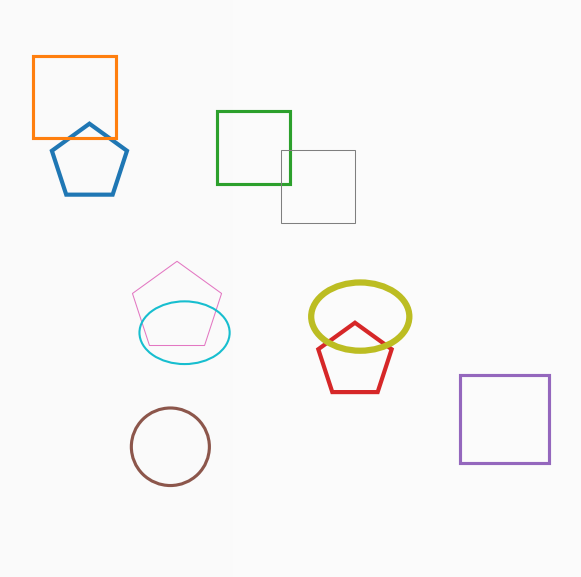[{"shape": "pentagon", "thickness": 2, "radius": 0.34, "center": [0.154, 0.717]}, {"shape": "square", "thickness": 1.5, "radius": 0.36, "center": [0.129, 0.831]}, {"shape": "square", "thickness": 1.5, "radius": 0.32, "center": [0.436, 0.744]}, {"shape": "pentagon", "thickness": 2, "radius": 0.33, "center": [0.611, 0.374]}, {"shape": "square", "thickness": 1.5, "radius": 0.38, "center": [0.868, 0.273]}, {"shape": "circle", "thickness": 1.5, "radius": 0.34, "center": [0.293, 0.226]}, {"shape": "pentagon", "thickness": 0.5, "radius": 0.4, "center": [0.305, 0.466]}, {"shape": "square", "thickness": 0.5, "radius": 0.32, "center": [0.547, 0.676]}, {"shape": "oval", "thickness": 3, "radius": 0.42, "center": [0.62, 0.451]}, {"shape": "oval", "thickness": 1, "radius": 0.39, "center": [0.318, 0.423]}]